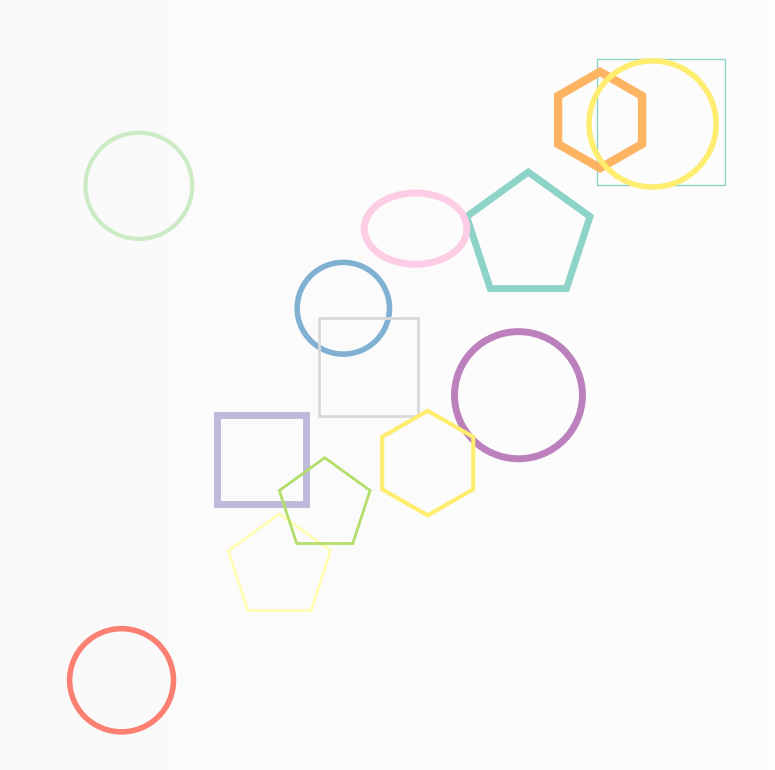[{"shape": "square", "thickness": 0.5, "radius": 0.41, "center": [0.853, 0.842]}, {"shape": "pentagon", "thickness": 2.5, "radius": 0.42, "center": [0.682, 0.693]}, {"shape": "pentagon", "thickness": 1, "radius": 0.35, "center": [0.361, 0.263]}, {"shape": "square", "thickness": 2.5, "radius": 0.29, "center": [0.337, 0.403]}, {"shape": "circle", "thickness": 2, "radius": 0.34, "center": [0.157, 0.117]}, {"shape": "circle", "thickness": 2, "radius": 0.3, "center": [0.443, 0.6]}, {"shape": "hexagon", "thickness": 3, "radius": 0.31, "center": [0.774, 0.844]}, {"shape": "pentagon", "thickness": 1, "radius": 0.31, "center": [0.419, 0.344]}, {"shape": "oval", "thickness": 2.5, "radius": 0.33, "center": [0.536, 0.703]}, {"shape": "square", "thickness": 1, "radius": 0.32, "center": [0.476, 0.523]}, {"shape": "circle", "thickness": 2.5, "radius": 0.41, "center": [0.669, 0.487]}, {"shape": "circle", "thickness": 1.5, "radius": 0.34, "center": [0.179, 0.759]}, {"shape": "hexagon", "thickness": 1.5, "radius": 0.34, "center": [0.552, 0.399]}, {"shape": "circle", "thickness": 2, "radius": 0.41, "center": [0.842, 0.839]}]